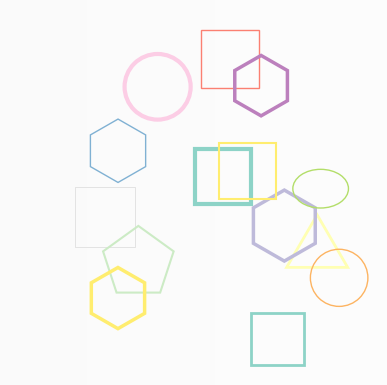[{"shape": "square", "thickness": 3, "radius": 0.36, "center": [0.576, 0.542]}, {"shape": "square", "thickness": 2, "radius": 0.34, "center": [0.715, 0.12]}, {"shape": "triangle", "thickness": 2, "radius": 0.45, "center": [0.818, 0.351]}, {"shape": "hexagon", "thickness": 2.5, "radius": 0.46, "center": [0.734, 0.414]}, {"shape": "square", "thickness": 1, "radius": 0.37, "center": [0.593, 0.847]}, {"shape": "hexagon", "thickness": 1, "radius": 0.41, "center": [0.305, 0.608]}, {"shape": "circle", "thickness": 1, "radius": 0.37, "center": [0.875, 0.278]}, {"shape": "oval", "thickness": 1, "radius": 0.36, "center": [0.827, 0.51]}, {"shape": "circle", "thickness": 3, "radius": 0.43, "center": [0.407, 0.775]}, {"shape": "square", "thickness": 0.5, "radius": 0.38, "center": [0.271, 0.436]}, {"shape": "hexagon", "thickness": 2.5, "radius": 0.39, "center": [0.674, 0.778]}, {"shape": "pentagon", "thickness": 1.5, "radius": 0.48, "center": [0.357, 0.317]}, {"shape": "hexagon", "thickness": 2.5, "radius": 0.4, "center": [0.304, 0.226]}, {"shape": "square", "thickness": 1.5, "radius": 0.36, "center": [0.638, 0.557]}]